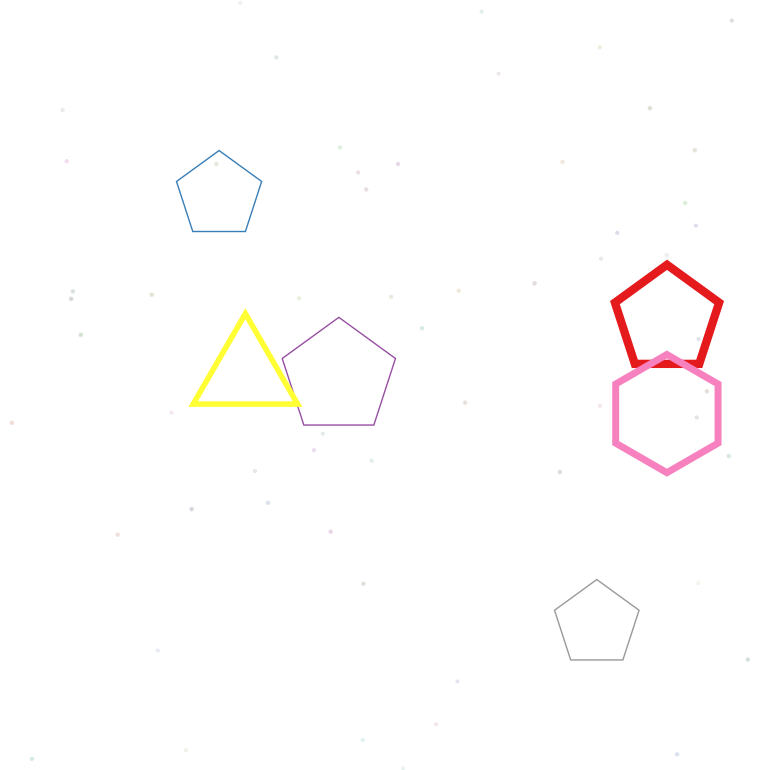[{"shape": "pentagon", "thickness": 3, "radius": 0.36, "center": [0.866, 0.585]}, {"shape": "pentagon", "thickness": 0.5, "radius": 0.29, "center": [0.285, 0.746]}, {"shape": "pentagon", "thickness": 0.5, "radius": 0.39, "center": [0.44, 0.511]}, {"shape": "triangle", "thickness": 2, "radius": 0.39, "center": [0.319, 0.514]}, {"shape": "hexagon", "thickness": 2.5, "radius": 0.38, "center": [0.866, 0.463]}, {"shape": "pentagon", "thickness": 0.5, "radius": 0.29, "center": [0.775, 0.19]}]